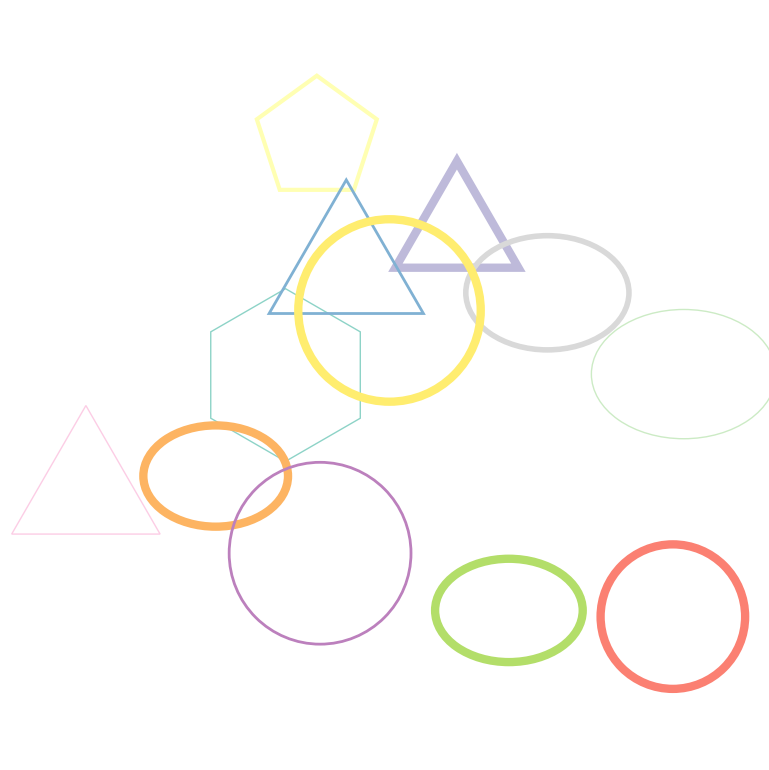[{"shape": "hexagon", "thickness": 0.5, "radius": 0.56, "center": [0.371, 0.513]}, {"shape": "pentagon", "thickness": 1.5, "radius": 0.41, "center": [0.411, 0.82]}, {"shape": "triangle", "thickness": 3, "radius": 0.46, "center": [0.593, 0.698]}, {"shape": "circle", "thickness": 3, "radius": 0.47, "center": [0.874, 0.199]}, {"shape": "triangle", "thickness": 1, "radius": 0.58, "center": [0.45, 0.651]}, {"shape": "oval", "thickness": 3, "radius": 0.47, "center": [0.28, 0.382]}, {"shape": "oval", "thickness": 3, "radius": 0.48, "center": [0.661, 0.207]}, {"shape": "triangle", "thickness": 0.5, "radius": 0.56, "center": [0.112, 0.362]}, {"shape": "oval", "thickness": 2, "radius": 0.53, "center": [0.711, 0.62]}, {"shape": "circle", "thickness": 1, "radius": 0.59, "center": [0.416, 0.282]}, {"shape": "oval", "thickness": 0.5, "radius": 0.6, "center": [0.888, 0.514]}, {"shape": "circle", "thickness": 3, "radius": 0.59, "center": [0.506, 0.597]}]